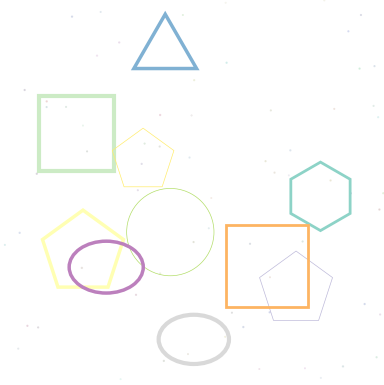[{"shape": "hexagon", "thickness": 2, "radius": 0.44, "center": [0.832, 0.49]}, {"shape": "pentagon", "thickness": 2.5, "radius": 0.55, "center": [0.216, 0.344]}, {"shape": "pentagon", "thickness": 0.5, "radius": 0.5, "center": [0.769, 0.248]}, {"shape": "triangle", "thickness": 2.5, "radius": 0.47, "center": [0.429, 0.869]}, {"shape": "square", "thickness": 2, "radius": 0.53, "center": [0.694, 0.308]}, {"shape": "circle", "thickness": 0.5, "radius": 0.57, "center": [0.442, 0.397]}, {"shape": "oval", "thickness": 3, "radius": 0.46, "center": [0.503, 0.118]}, {"shape": "oval", "thickness": 2.5, "radius": 0.48, "center": [0.276, 0.306]}, {"shape": "square", "thickness": 3, "radius": 0.49, "center": [0.199, 0.653]}, {"shape": "pentagon", "thickness": 0.5, "radius": 0.42, "center": [0.372, 0.583]}]